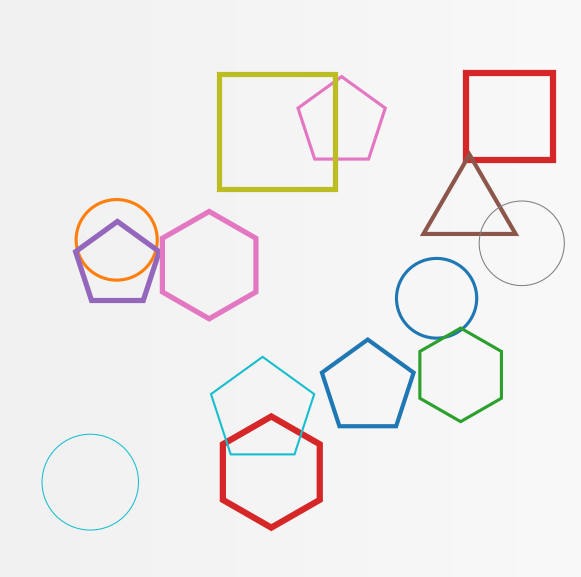[{"shape": "pentagon", "thickness": 2, "radius": 0.41, "center": [0.633, 0.328]}, {"shape": "circle", "thickness": 1.5, "radius": 0.35, "center": [0.751, 0.483]}, {"shape": "circle", "thickness": 1.5, "radius": 0.35, "center": [0.201, 0.584]}, {"shape": "hexagon", "thickness": 1.5, "radius": 0.41, "center": [0.793, 0.35]}, {"shape": "hexagon", "thickness": 3, "radius": 0.48, "center": [0.467, 0.182]}, {"shape": "square", "thickness": 3, "radius": 0.37, "center": [0.876, 0.797]}, {"shape": "pentagon", "thickness": 2.5, "radius": 0.38, "center": [0.202, 0.54]}, {"shape": "triangle", "thickness": 2, "radius": 0.46, "center": [0.808, 0.64]}, {"shape": "hexagon", "thickness": 2.5, "radius": 0.46, "center": [0.36, 0.54]}, {"shape": "pentagon", "thickness": 1.5, "radius": 0.39, "center": [0.588, 0.788]}, {"shape": "circle", "thickness": 0.5, "radius": 0.37, "center": [0.898, 0.578]}, {"shape": "square", "thickness": 2.5, "radius": 0.5, "center": [0.476, 0.772]}, {"shape": "pentagon", "thickness": 1, "radius": 0.47, "center": [0.452, 0.288]}, {"shape": "circle", "thickness": 0.5, "radius": 0.41, "center": [0.155, 0.164]}]